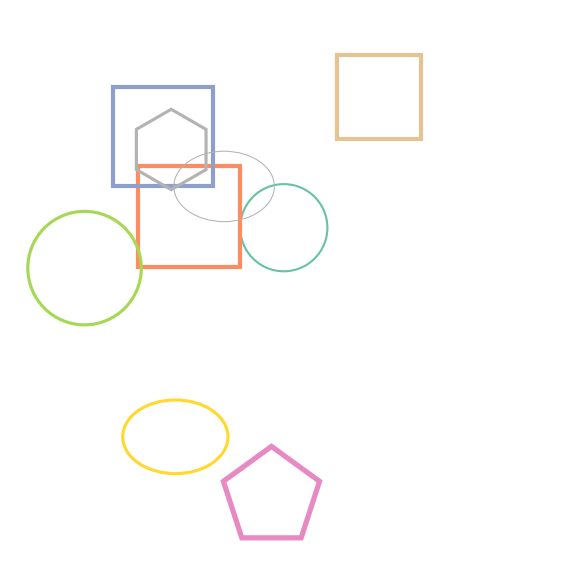[{"shape": "circle", "thickness": 1, "radius": 0.38, "center": [0.491, 0.605]}, {"shape": "square", "thickness": 2, "radius": 0.44, "center": [0.327, 0.624]}, {"shape": "square", "thickness": 2, "radius": 0.43, "center": [0.283, 0.763]}, {"shape": "pentagon", "thickness": 2.5, "radius": 0.44, "center": [0.47, 0.139]}, {"shape": "circle", "thickness": 1.5, "radius": 0.49, "center": [0.146, 0.535]}, {"shape": "oval", "thickness": 1.5, "radius": 0.46, "center": [0.304, 0.243]}, {"shape": "square", "thickness": 2, "radius": 0.36, "center": [0.656, 0.831]}, {"shape": "oval", "thickness": 0.5, "radius": 0.44, "center": [0.388, 0.676]}, {"shape": "hexagon", "thickness": 1.5, "radius": 0.35, "center": [0.296, 0.74]}]